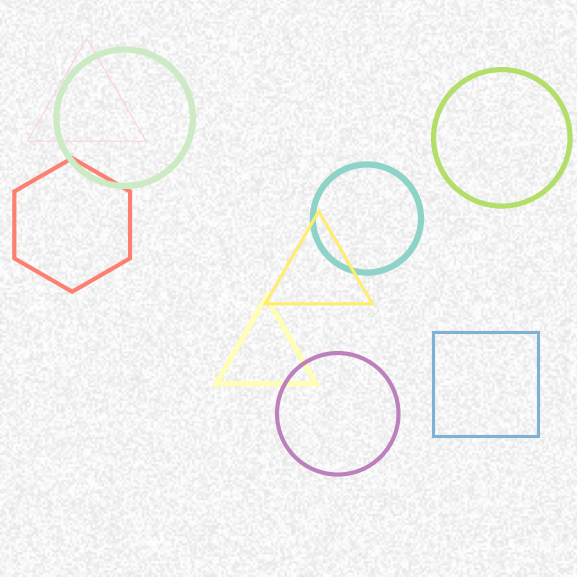[{"shape": "circle", "thickness": 3, "radius": 0.47, "center": [0.635, 0.621]}, {"shape": "triangle", "thickness": 2.5, "radius": 0.5, "center": [0.461, 0.385]}, {"shape": "hexagon", "thickness": 2, "radius": 0.58, "center": [0.125, 0.61]}, {"shape": "square", "thickness": 1.5, "radius": 0.45, "center": [0.84, 0.334]}, {"shape": "circle", "thickness": 2.5, "radius": 0.59, "center": [0.869, 0.76]}, {"shape": "triangle", "thickness": 0.5, "radius": 0.59, "center": [0.15, 0.814]}, {"shape": "circle", "thickness": 2, "radius": 0.53, "center": [0.585, 0.283]}, {"shape": "circle", "thickness": 3, "radius": 0.59, "center": [0.216, 0.795]}, {"shape": "triangle", "thickness": 1.5, "radius": 0.53, "center": [0.552, 0.527]}]